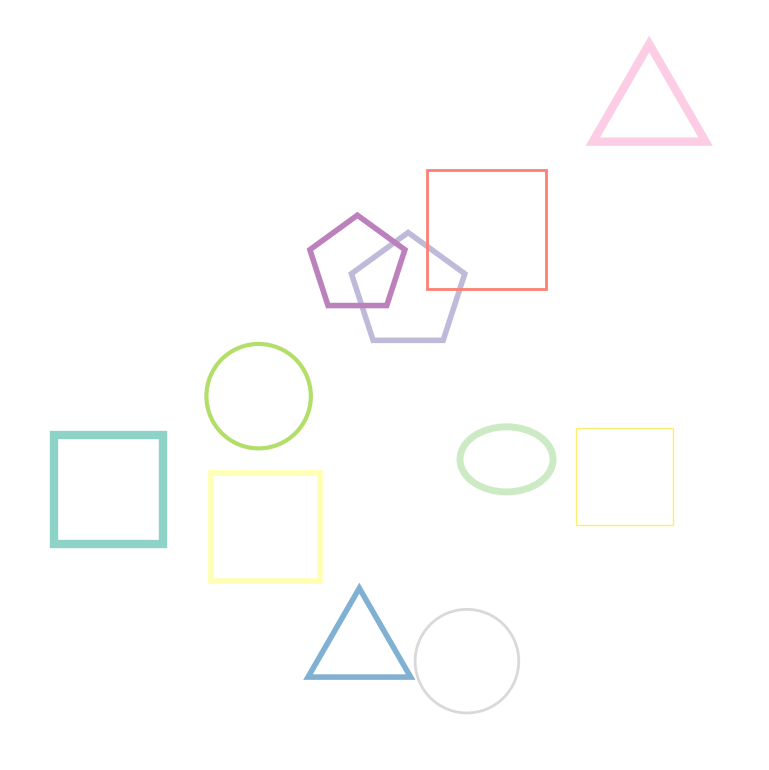[{"shape": "square", "thickness": 3, "radius": 0.35, "center": [0.141, 0.364]}, {"shape": "square", "thickness": 2, "radius": 0.35, "center": [0.345, 0.316]}, {"shape": "pentagon", "thickness": 2, "radius": 0.39, "center": [0.53, 0.621]}, {"shape": "square", "thickness": 1, "radius": 0.39, "center": [0.632, 0.702]}, {"shape": "triangle", "thickness": 2, "radius": 0.38, "center": [0.467, 0.159]}, {"shape": "circle", "thickness": 1.5, "radius": 0.34, "center": [0.336, 0.486]}, {"shape": "triangle", "thickness": 3, "radius": 0.42, "center": [0.843, 0.858]}, {"shape": "circle", "thickness": 1, "radius": 0.34, "center": [0.606, 0.141]}, {"shape": "pentagon", "thickness": 2, "radius": 0.32, "center": [0.464, 0.656]}, {"shape": "oval", "thickness": 2.5, "radius": 0.3, "center": [0.658, 0.403]}, {"shape": "square", "thickness": 0.5, "radius": 0.31, "center": [0.811, 0.381]}]